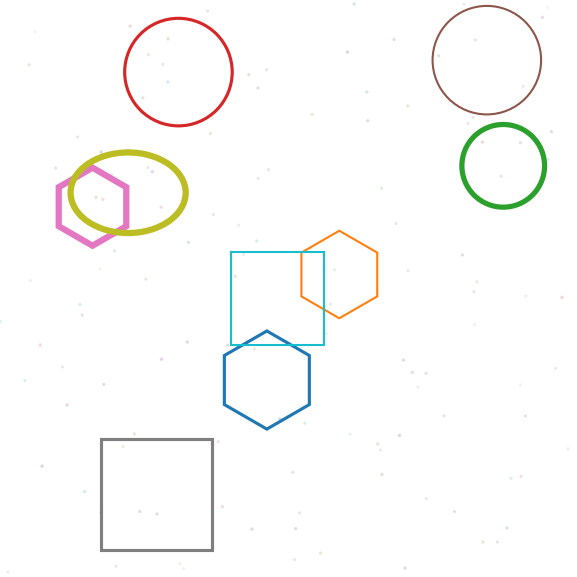[{"shape": "hexagon", "thickness": 1.5, "radius": 0.42, "center": [0.462, 0.341]}, {"shape": "hexagon", "thickness": 1, "radius": 0.38, "center": [0.588, 0.524]}, {"shape": "circle", "thickness": 2.5, "radius": 0.36, "center": [0.871, 0.712]}, {"shape": "circle", "thickness": 1.5, "radius": 0.47, "center": [0.309, 0.874]}, {"shape": "circle", "thickness": 1, "radius": 0.47, "center": [0.843, 0.895]}, {"shape": "hexagon", "thickness": 3, "radius": 0.34, "center": [0.16, 0.641]}, {"shape": "square", "thickness": 1.5, "radius": 0.48, "center": [0.271, 0.143]}, {"shape": "oval", "thickness": 3, "radius": 0.5, "center": [0.222, 0.665]}, {"shape": "square", "thickness": 1, "radius": 0.4, "center": [0.48, 0.482]}]